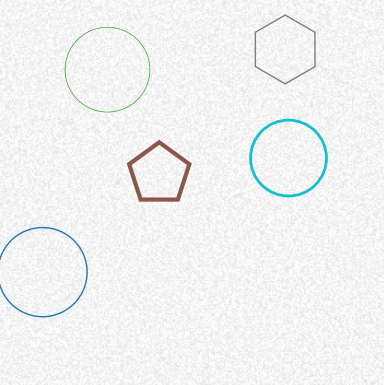[{"shape": "circle", "thickness": 1, "radius": 0.58, "center": [0.11, 0.293]}, {"shape": "circle", "thickness": 0.5, "radius": 0.55, "center": [0.279, 0.819]}, {"shape": "pentagon", "thickness": 3, "radius": 0.41, "center": [0.414, 0.548]}, {"shape": "hexagon", "thickness": 1, "radius": 0.45, "center": [0.741, 0.872]}, {"shape": "circle", "thickness": 2, "radius": 0.49, "center": [0.749, 0.589]}]